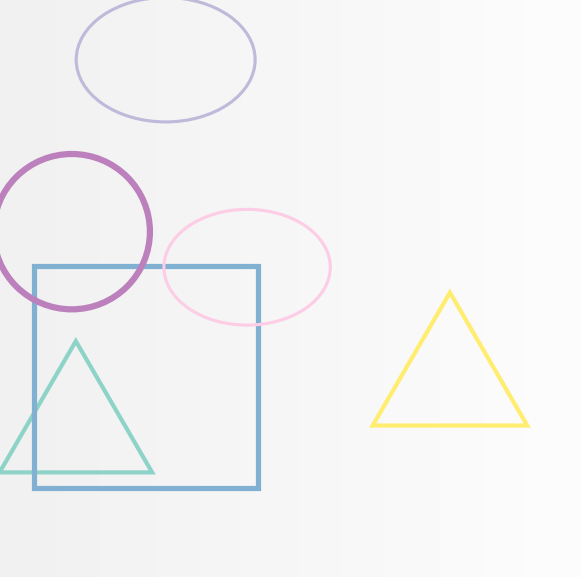[{"shape": "triangle", "thickness": 2, "radius": 0.76, "center": [0.13, 0.257]}, {"shape": "oval", "thickness": 1.5, "radius": 0.77, "center": [0.285, 0.896]}, {"shape": "square", "thickness": 2.5, "radius": 0.96, "center": [0.251, 0.346]}, {"shape": "oval", "thickness": 1.5, "radius": 0.72, "center": [0.425, 0.536]}, {"shape": "circle", "thickness": 3, "radius": 0.67, "center": [0.123, 0.598]}, {"shape": "triangle", "thickness": 2, "radius": 0.77, "center": [0.774, 0.339]}]